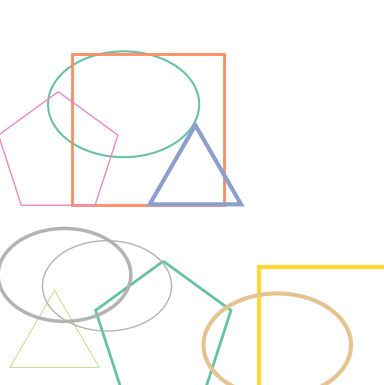[{"shape": "pentagon", "thickness": 2, "radius": 0.92, "center": [0.424, 0.137]}, {"shape": "oval", "thickness": 1.5, "radius": 0.98, "center": [0.321, 0.729]}, {"shape": "square", "thickness": 2, "radius": 0.98, "center": [0.385, 0.663]}, {"shape": "triangle", "thickness": 3, "radius": 0.69, "center": [0.507, 0.538]}, {"shape": "pentagon", "thickness": 1, "radius": 0.82, "center": [0.151, 0.599]}, {"shape": "triangle", "thickness": 0.5, "radius": 0.67, "center": [0.142, 0.112]}, {"shape": "square", "thickness": 3, "radius": 0.85, "center": [0.842, 0.135]}, {"shape": "oval", "thickness": 3, "radius": 0.96, "center": [0.72, 0.104]}, {"shape": "oval", "thickness": 1, "radius": 0.84, "center": [0.278, 0.258]}, {"shape": "oval", "thickness": 2.5, "radius": 0.86, "center": [0.167, 0.286]}]